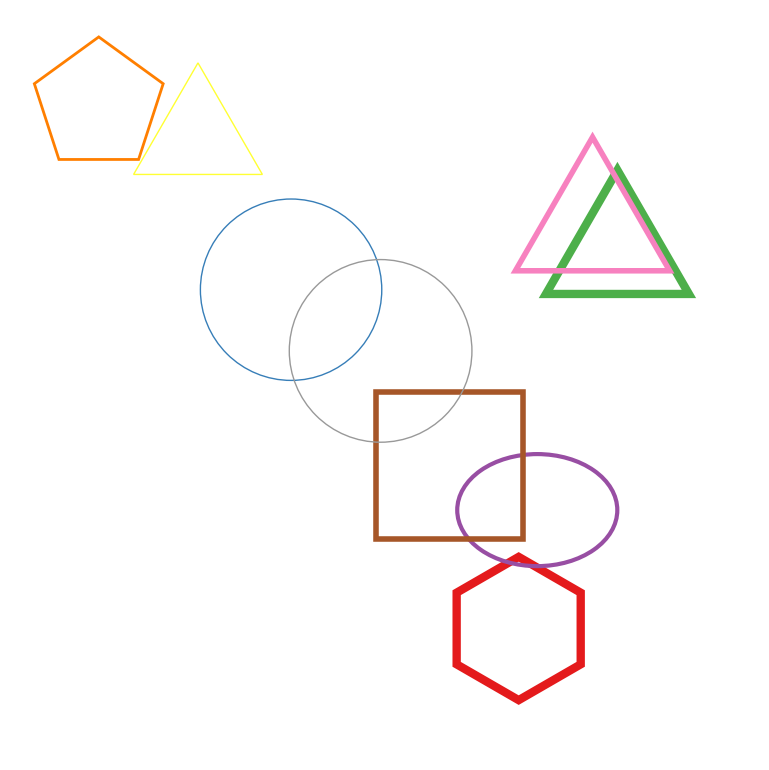[{"shape": "hexagon", "thickness": 3, "radius": 0.47, "center": [0.674, 0.184]}, {"shape": "circle", "thickness": 0.5, "radius": 0.59, "center": [0.378, 0.624]}, {"shape": "triangle", "thickness": 3, "radius": 0.54, "center": [0.802, 0.672]}, {"shape": "oval", "thickness": 1.5, "radius": 0.52, "center": [0.698, 0.338]}, {"shape": "pentagon", "thickness": 1, "radius": 0.44, "center": [0.128, 0.864]}, {"shape": "triangle", "thickness": 0.5, "radius": 0.48, "center": [0.257, 0.822]}, {"shape": "square", "thickness": 2, "radius": 0.48, "center": [0.583, 0.395]}, {"shape": "triangle", "thickness": 2, "radius": 0.58, "center": [0.77, 0.706]}, {"shape": "circle", "thickness": 0.5, "radius": 0.59, "center": [0.494, 0.544]}]